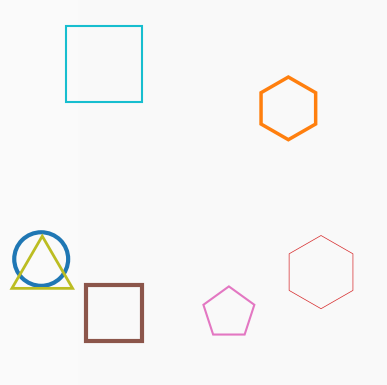[{"shape": "circle", "thickness": 3, "radius": 0.35, "center": [0.106, 0.327]}, {"shape": "hexagon", "thickness": 2.5, "radius": 0.41, "center": [0.744, 0.719]}, {"shape": "hexagon", "thickness": 0.5, "radius": 0.48, "center": [0.828, 0.293]}, {"shape": "square", "thickness": 3, "radius": 0.36, "center": [0.294, 0.188]}, {"shape": "pentagon", "thickness": 1.5, "radius": 0.35, "center": [0.591, 0.187]}, {"shape": "triangle", "thickness": 2, "radius": 0.45, "center": [0.109, 0.296]}, {"shape": "square", "thickness": 1.5, "radius": 0.49, "center": [0.268, 0.834]}]